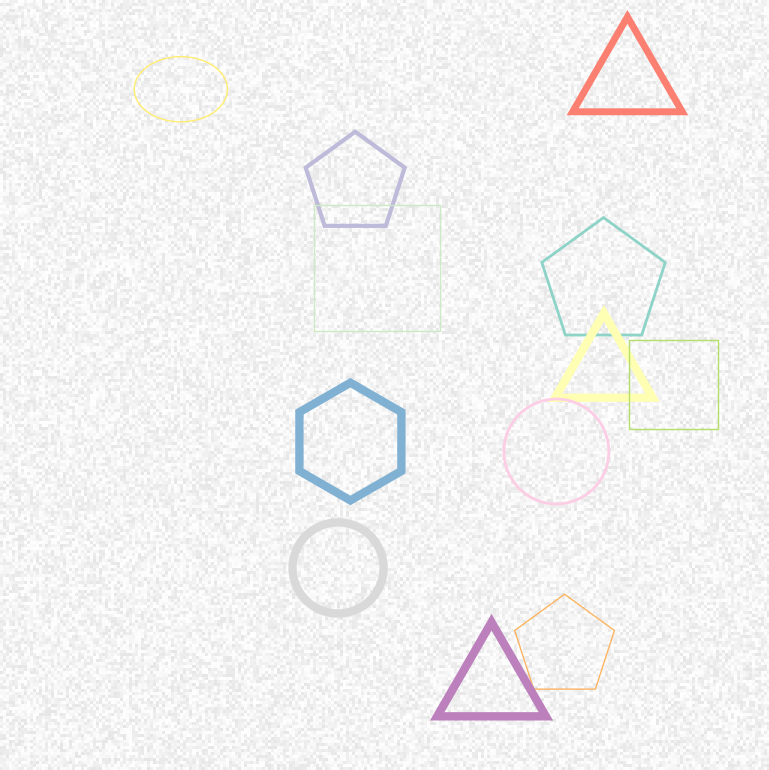[{"shape": "pentagon", "thickness": 1, "radius": 0.42, "center": [0.784, 0.633]}, {"shape": "triangle", "thickness": 3, "radius": 0.37, "center": [0.784, 0.52]}, {"shape": "pentagon", "thickness": 1.5, "radius": 0.34, "center": [0.461, 0.761]}, {"shape": "triangle", "thickness": 2.5, "radius": 0.41, "center": [0.815, 0.896]}, {"shape": "hexagon", "thickness": 3, "radius": 0.38, "center": [0.455, 0.427]}, {"shape": "pentagon", "thickness": 0.5, "radius": 0.34, "center": [0.733, 0.16]}, {"shape": "square", "thickness": 0.5, "radius": 0.29, "center": [0.875, 0.501]}, {"shape": "circle", "thickness": 1, "radius": 0.34, "center": [0.723, 0.414]}, {"shape": "circle", "thickness": 3, "radius": 0.3, "center": [0.439, 0.262]}, {"shape": "triangle", "thickness": 3, "radius": 0.41, "center": [0.638, 0.11]}, {"shape": "square", "thickness": 0.5, "radius": 0.41, "center": [0.489, 0.652]}, {"shape": "oval", "thickness": 0.5, "radius": 0.3, "center": [0.235, 0.884]}]